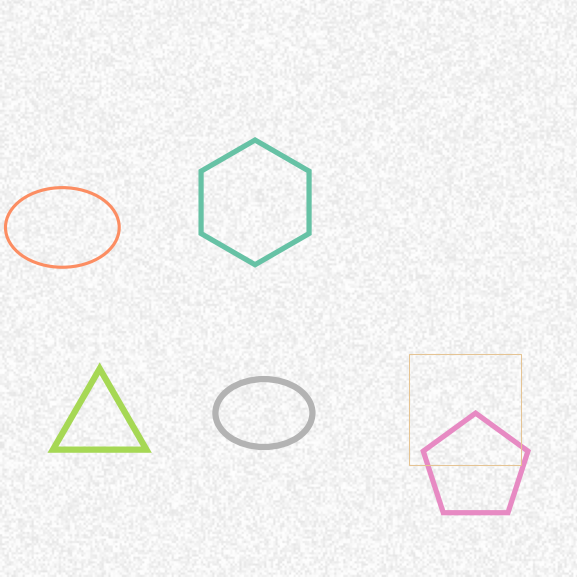[{"shape": "hexagon", "thickness": 2.5, "radius": 0.54, "center": [0.442, 0.649]}, {"shape": "oval", "thickness": 1.5, "radius": 0.49, "center": [0.108, 0.605]}, {"shape": "pentagon", "thickness": 2.5, "radius": 0.48, "center": [0.824, 0.188]}, {"shape": "triangle", "thickness": 3, "radius": 0.47, "center": [0.173, 0.267]}, {"shape": "square", "thickness": 0.5, "radius": 0.48, "center": [0.805, 0.291]}, {"shape": "oval", "thickness": 3, "radius": 0.42, "center": [0.457, 0.284]}]